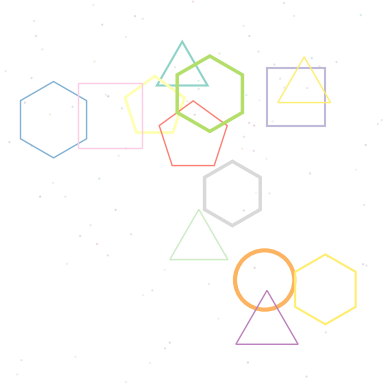[{"shape": "triangle", "thickness": 1.5, "radius": 0.38, "center": [0.473, 0.816]}, {"shape": "pentagon", "thickness": 2, "radius": 0.41, "center": [0.402, 0.721]}, {"shape": "square", "thickness": 1.5, "radius": 0.37, "center": [0.77, 0.747]}, {"shape": "pentagon", "thickness": 1, "radius": 0.46, "center": [0.502, 0.645]}, {"shape": "hexagon", "thickness": 1, "radius": 0.5, "center": [0.139, 0.689]}, {"shape": "circle", "thickness": 3, "radius": 0.38, "center": [0.687, 0.273]}, {"shape": "hexagon", "thickness": 2.5, "radius": 0.49, "center": [0.545, 0.757]}, {"shape": "square", "thickness": 1, "radius": 0.42, "center": [0.286, 0.7]}, {"shape": "hexagon", "thickness": 2.5, "radius": 0.42, "center": [0.604, 0.497]}, {"shape": "triangle", "thickness": 1, "radius": 0.47, "center": [0.693, 0.152]}, {"shape": "triangle", "thickness": 1, "radius": 0.44, "center": [0.516, 0.369]}, {"shape": "triangle", "thickness": 1, "radius": 0.4, "center": [0.79, 0.773]}, {"shape": "hexagon", "thickness": 1.5, "radius": 0.45, "center": [0.845, 0.248]}]